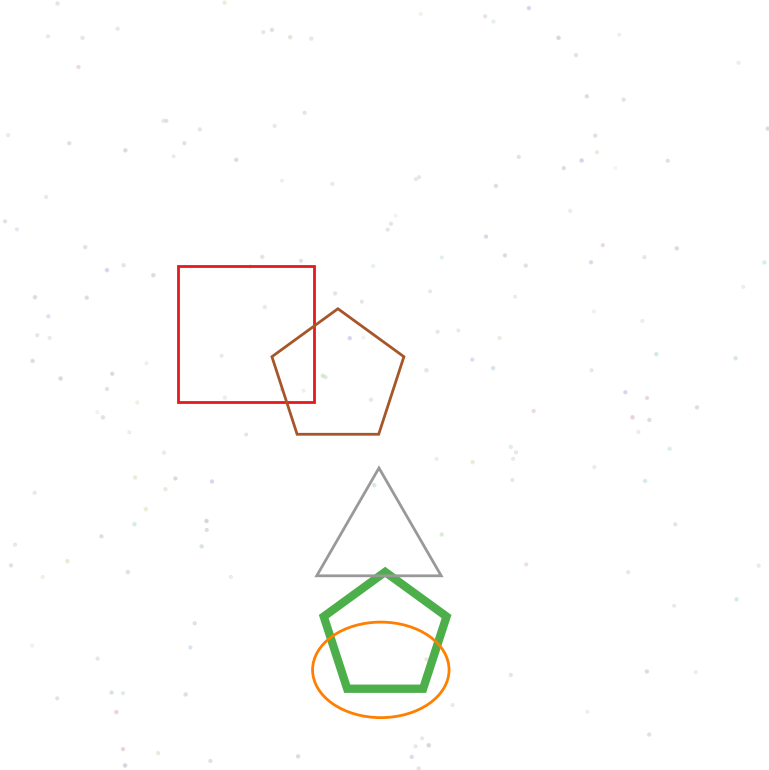[{"shape": "square", "thickness": 1, "radius": 0.44, "center": [0.319, 0.567]}, {"shape": "pentagon", "thickness": 3, "radius": 0.42, "center": [0.5, 0.173]}, {"shape": "oval", "thickness": 1, "radius": 0.44, "center": [0.495, 0.13]}, {"shape": "pentagon", "thickness": 1, "radius": 0.45, "center": [0.439, 0.509]}, {"shape": "triangle", "thickness": 1, "radius": 0.47, "center": [0.492, 0.299]}]